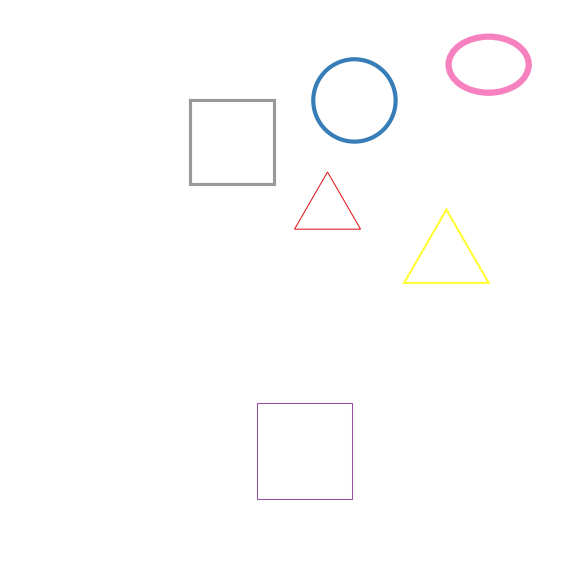[{"shape": "triangle", "thickness": 0.5, "radius": 0.33, "center": [0.567, 0.635]}, {"shape": "circle", "thickness": 2, "radius": 0.36, "center": [0.614, 0.825]}, {"shape": "square", "thickness": 0.5, "radius": 0.41, "center": [0.527, 0.218]}, {"shape": "triangle", "thickness": 1, "radius": 0.42, "center": [0.773, 0.552]}, {"shape": "oval", "thickness": 3, "radius": 0.35, "center": [0.846, 0.887]}, {"shape": "square", "thickness": 1.5, "radius": 0.36, "center": [0.402, 0.754]}]